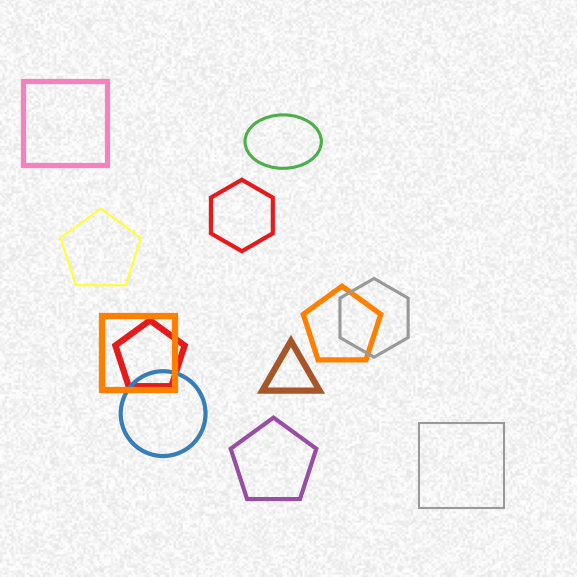[{"shape": "hexagon", "thickness": 2, "radius": 0.31, "center": [0.419, 0.626]}, {"shape": "pentagon", "thickness": 3, "radius": 0.32, "center": [0.26, 0.381]}, {"shape": "circle", "thickness": 2, "radius": 0.37, "center": [0.282, 0.283]}, {"shape": "oval", "thickness": 1.5, "radius": 0.33, "center": [0.49, 0.754]}, {"shape": "pentagon", "thickness": 2, "radius": 0.39, "center": [0.474, 0.198]}, {"shape": "pentagon", "thickness": 2.5, "radius": 0.35, "center": [0.592, 0.433]}, {"shape": "square", "thickness": 3, "radius": 0.32, "center": [0.24, 0.388]}, {"shape": "pentagon", "thickness": 1, "radius": 0.37, "center": [0.174, 0.565]}, {"shape": "triangle", "thickness": 3, "radius": 0.29, "center": [0.504, 0.351]}, {"shape": "square", "thickness": 2.5, "radius": 0.36, "center": [0.113, 0.786]}, {"shape": "hexagon", "thickness": 1.5, "radius": 0.34, "center": [0.648, 0.449]}, {"shape": "square", "thickness": 1, "radius": 0.37, "center": [0.799, 0.193]}]